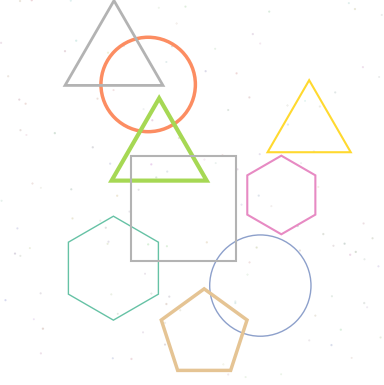[{"shape": "hexagon", "thickness": 1, "radius": 0.67, "center": [0.295, 0.303]}, {"shape": "circle", "thickness": 2.5, "radius": 0.61, "center": [0.385, 0.781]}, {"shape": "circle", "thickness": 1, "radius": 0.66, "center": [0.676, 0.258]}, {"shape": "hexagon", "thickness": 1.5, "radius": 0.51, "center": [0.731, 0.494]}, {"shape": "triangle", "thickness": 3, "radius": 0.71, "center": [0.413, 0.602]}, {"shape": "triangle", "thickness": 1.5, "radius": 0.62, "center": [0.803, 0.667]}, {"shape": "pentagon", "thickness": 2.5, "radius": 0.59, "center": [0.53, 0.133]}, {"shape": "triangle", "thickness": 2, "radius": 0.73, "center": [0.296, 0.852]}, {"shape": "square", "thickness": 1.5, "radius": 0.68, "center": [0.477, 0.458]}]